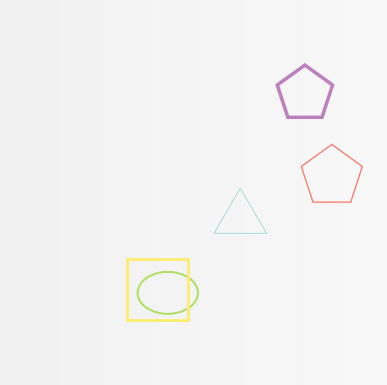[{"shape": "triangle", "thickness": 0.5, "radius": 0.39, "center": [0.62, 0.433]}, {"shape": "pentagon", "thickness": 1, "radius": 0.41, "center": [0.856, 0.542]}, {"shape": "oval", "thickness": 1.5, "radius": 0.39, "center": [0.433, 0.239]}, {"shape": "pentagon", "thickness": 2.5, "radius": 0.37, "center": [0.787, 0.756]}, {"shape": "square", "thickness": 2, "radius": 0.4, "center": [0.407, 0.248]}]